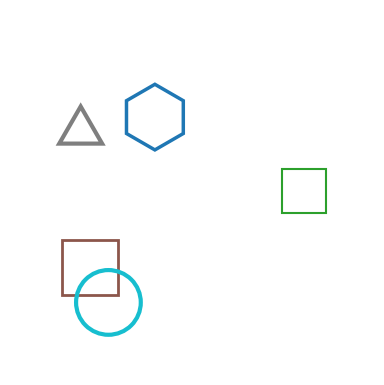[{"shape": "hexagon", "thickness": 2.5, "radius": 0.43, "center": [0.402, 0.696]}, {"shape": "square", "thickness": 1.5, "radius": 0.29, "center": [0.789, 0.504]}, {"shape": "square", "thickness": 2, "radius": 0.36, "center": [0.234, 0.305]}, {"shape": "triangle", "thickness": 3, "radius": 0.32, "center": [0.21, 0.659]}, {"shape": "circle", "thickness": 3, "radius": 0.42, "center": [0.282, 0.214]}]